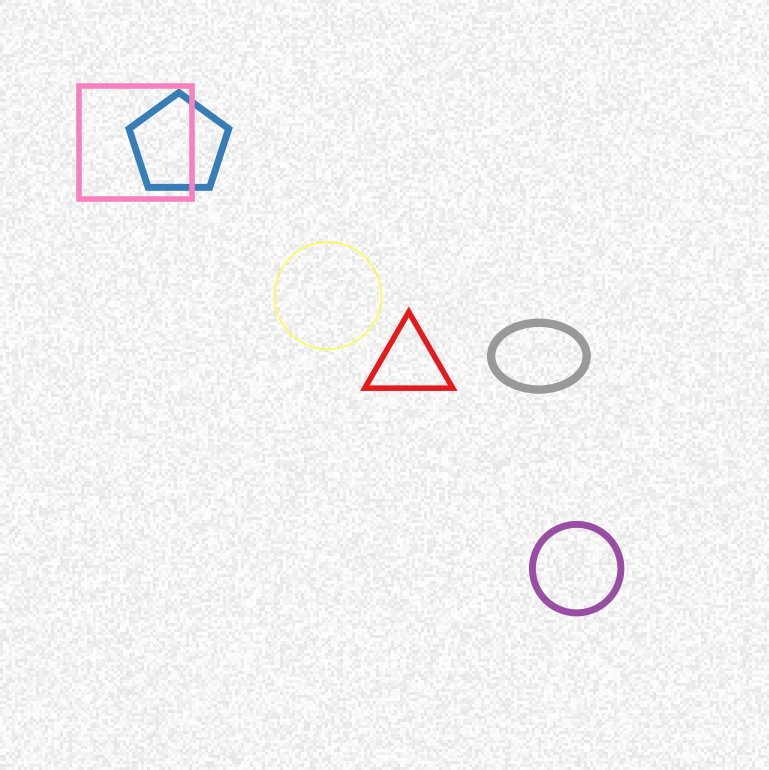[{"shape": "triangle", "thickness": 2, "radius": 0.33, "center": [0.531, 0.529]}, {"shape": "pentagon", "thickness": 2.5, "radius": 0.34, "center": [0.232, 0.812]}, {"shape": "circle", "thickness": 2.5, "radius": 0.29, "center": [0.749, 0.262]}, {"shape": "circle", "thickness": 0.5, "radius": 0.35, "center": [0.426, 0.616]}, {"shape": "square", "thickness": 2, "radius": 0.37, "center": [0.176, 0.815]}, {"shape": "oval", "thickness": 3, "radius": 0.31, "center": [0.7, 0.537]}]